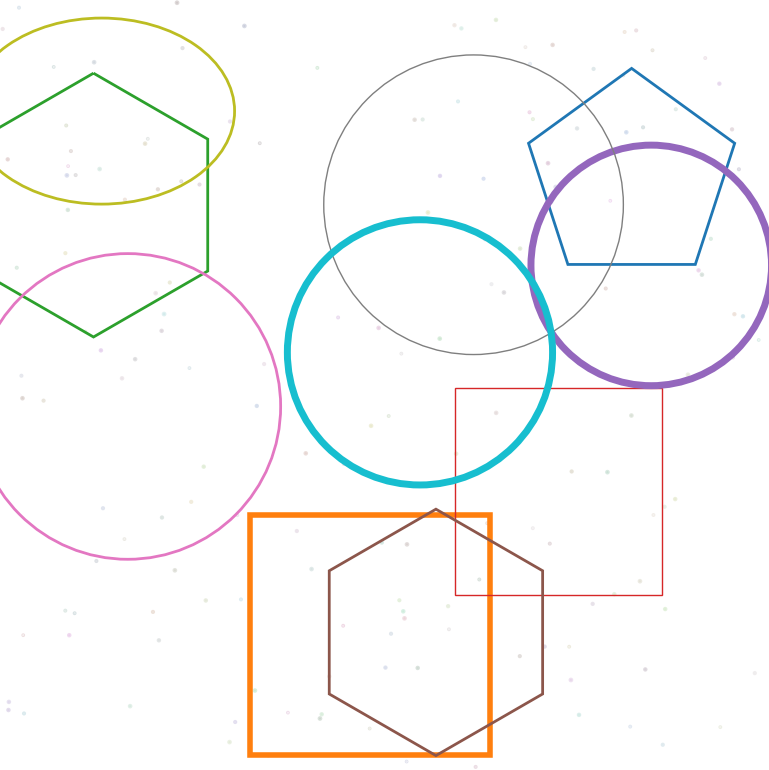[{"shape": "pentagon", "thickness": 1, "radius": 0.7, "center": [0.82, 0.77]}, {"shape": "square", "thickness": 2, "radius": 0.78, "center": [0.48, 0.176]}, {"shape": "hexagon", "thickness": 1, "radius": 0.86, "center": [0.121, 0.734]}, {"shape": "square", "thickness": 0.5, "radius": 0.67, "center": [0.725, 0.362]}, {"shape": "circle", "thickness": 2.5, "radius": 0.78, "center": [0.846, 0.655]}, {"shape": "hexagon", "thickness": 1, "radius": 0.8, "center": [0.566, 0.179]}, {"shape": "circle", "thickness": 1, "radius": 0.99, "center": [0.166, 0.472]}, {"shape": "circle", "thickness": 0.5, "radius": 0.97, "center": [0.615, 0.734]}, {"shape": "oval", "thickness": 1, "radius": 0.86, "center": [0.132, 0.856]}, {"shape": "circle", "thickness": 2.5, "radius": 0.86, "center": [0.545, 0.542]}]